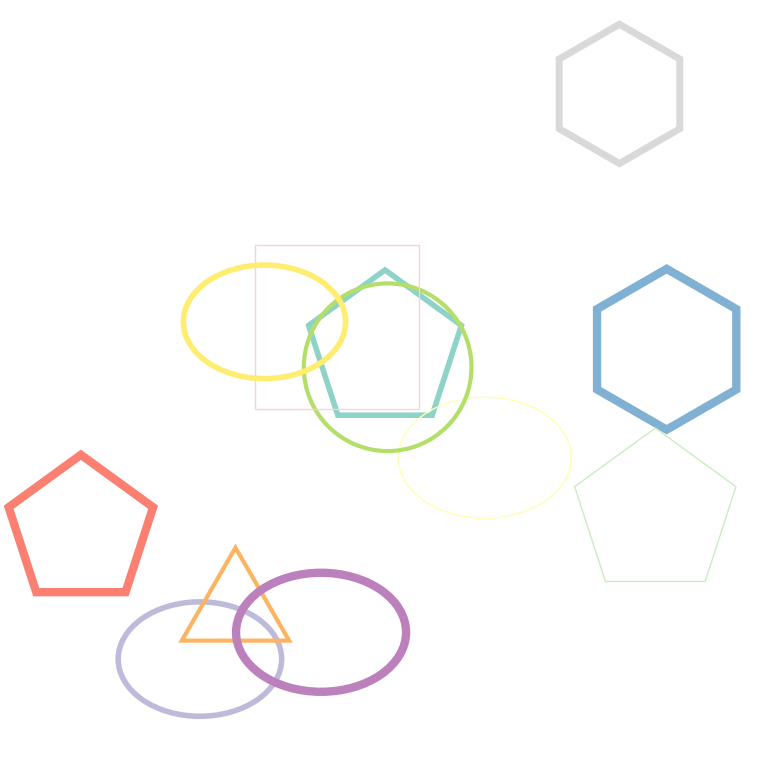[{"shape": "pentagon", "thickness": 2, "radius": 0.52, "center": [0.5, 0.545]}, {"shape": "oval", "thickness": 0.5, "radius": 0.56, "center": [0.63, 0.406]}, {"shape": "oval", "thickness": 2, "radius": 0.53, "center": [0.26, 0.144]}, {"shape": "pentagon", "thickness": 3, "radius": 0.49, "center": [0.105, 0.311]}, {"shape": "hexagon", "thickness": 3, "radius": 0.52, "center": [0.866, 0.546]}, {"shape": "triangle", "thickness": 1.5, "radius": 0.4, "center": [0.306, 0.208]}, {"shape": "circle", "thickness": 1.5, "radius": 0.54, "center": [0.503, 0.523]}, {"shape": "square", "thickness": 0.5, "radius": 0.53, "center": [0.438, 0.575]}, {"shape": "hexagon", "thickness": 2.5, "radius": 0.45, "center": [0.804, 0.878]}, {"shape": "oval", "thickness": 3, "radius": 0.55, "center": [0.417, 0.179]}, {"shape": "pentagon", "thickness": 0.5, "radius": 0.55, "center": [0.851, 0.334]}, {"shape": "oval", "thickness": 2, "radius": 0.53, "center": [0.343, 0.582]}]